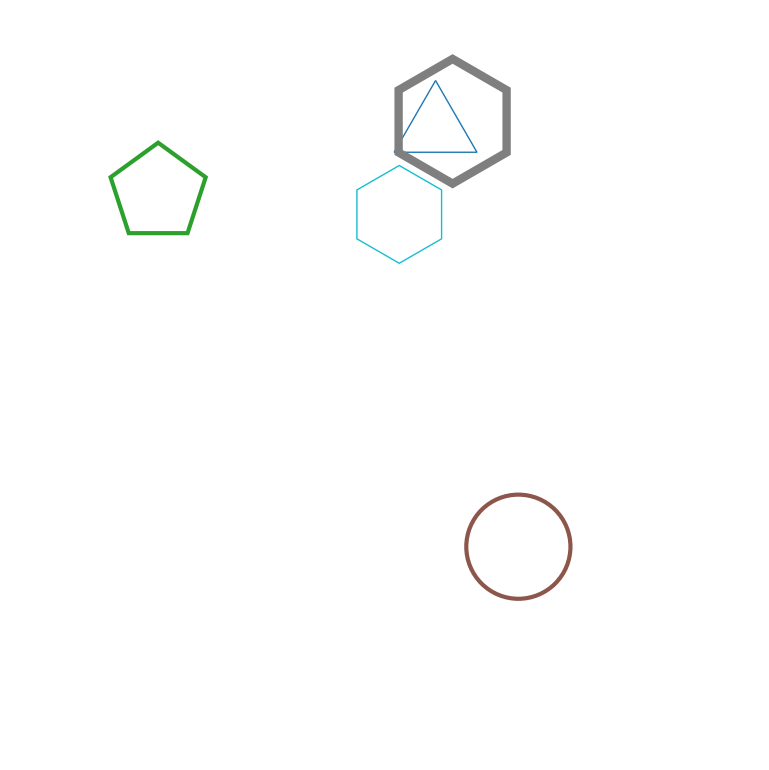[{"shape": "triangle", "thickness": 0.5, "radius": 0.31, "center": [0.566, 0.833]}, {"shape": "pentagon", "thickness": 1.5, "radius": 0.32, "center": [0.205, 0.75]}, {"shape": "circle", "thickness": 1.5, "radius": 0.34, "center": [0.673, 0.29]}, {"shape": "hexagon", "thickness": 3, "radius": 0.4, "center": [0.588, 0.842]}, {"shape": "hexagon", "thickness": 0.5, "radius": 0.32, "center": [0.519, 0.722]}]